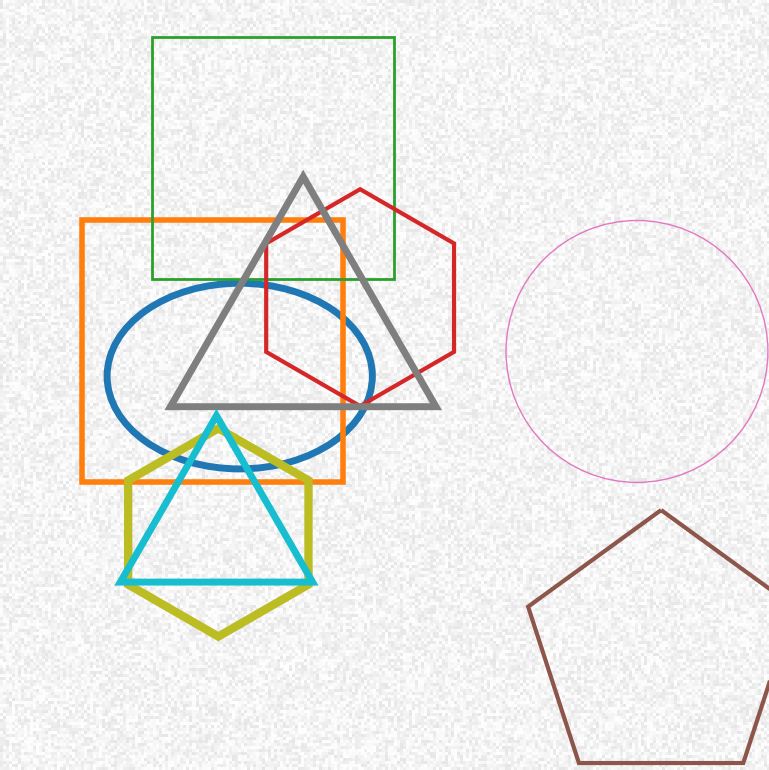[{"shape": "oval", "thickness": 2.5, "radius": 0.86, "center": [0.311, 0.512]}, {"shape": "square", "thickness": 2, "radius": 0.85, "center": [0.276, 0.544]}, {"shape": "square", "thickness": 1, "radius": 0.79, "center": [0.355, 0.795]}, {"shape": "hexagon", "thickness": 1.5, "radius": 0.7, "center": [0.468, 0.613]}, {"shape": "pentagon", "thickness": 1.5, "radius": 0.91, "center": [0.859, 0.156]}, {"shape": "circle", "thickness": 0.5, "radius": 0.85, "center": [0.827, 0.544]}, {"shape": "triangle", "thickness": 2.5, "radius": 1.0, "center": [0.394, 0.571]}, {"shape": "hexagon", "thickness": 3, "radius": 0.68, "center": [0.284, 0.308]}, {"shape": "triangle", "thickness": 2.5, "radius": 0.72, "center": [0.281, 0.316]}]